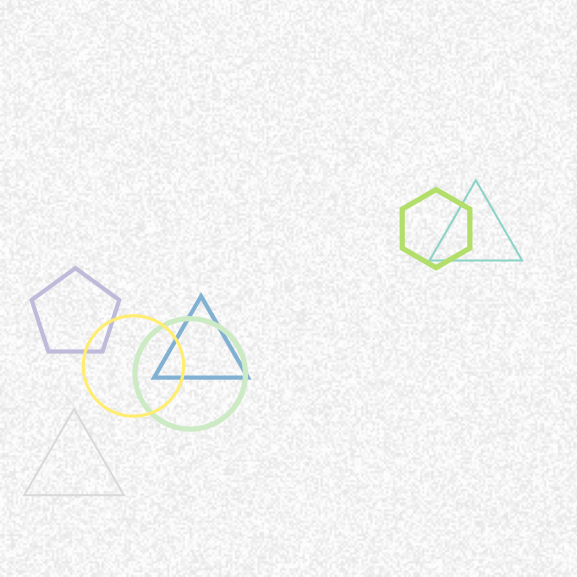[{"shape": "triangle", "thickness": 1, "radius": 0.46, "center": [0.824, 0.594]}, {"shape": "pentagon", "thickness": 2, "radius": 0.4, "center": [0.131, 0.455]}, {"shape": "triangle", "thickness": 2, "radius": 0.47, "center": [0.348, 0.392]}, {"shape": "hexagon", "thickness": 2.5, "radius": 0.34, "center": [0.755, 0.603]}, {"shape": "triangle", "thickness": 1, "radius": 0.5, "center": [0.128, 0.191]}, {"shape": "circle", "thickness": 2.5, "radius": 0.48, "center": [0.329, 0.352]}, {"shape": "circle", "thickness": 1.5, "radius": 0.43, "center": [0.231, 0.365]}]